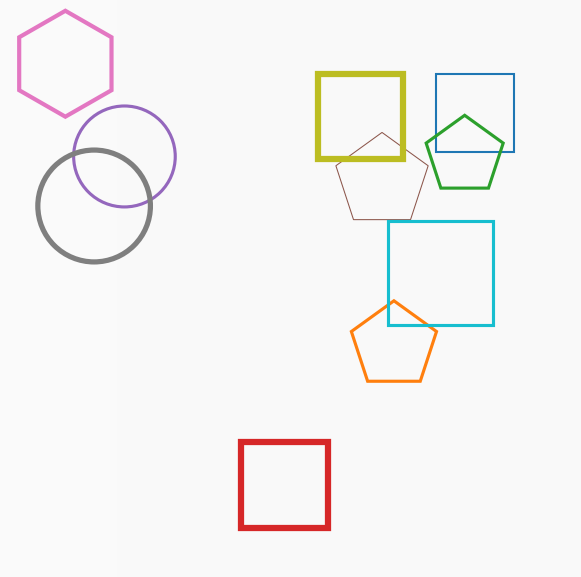[{"shape": "square", "thickness": 1, "radius": 0.34, "center": [0.818, 0.804]}, {"shape": "pentagon", "thickness": 1.5, "radius": 0.39, "center": [0.678, 0.401]}, {"shape": "pentagon", "thickness": 1.5, "radius": 0.35, "center": [0.799, 0.73]}, {"shape": "square", "thickness": 3, "radius": 0.37, "center": [0.489, 0.16]}, {"shape": "circle", "thickness": 1.5, "radius": 0.44, "center": [0.214, 0.728]}, {"shape": "pentagon", "thickness": 0.5, "radius": 0.42, "center": [0.657, 0.686]}, {"shape": "hexagon", "thickness": 2, "radius": 0.46, "center": [0.112, 0.889]}, {"shape": "circle", "thickness": 2.5, "radius": 0.48, "center": [0.162, 0.642]}, {"shape": "square", "thickness": 3, "radius": 0.37, "center": [0.62, 0.798]}, {"shape": "square", "thickness": 1.5, "radius": 0.45, "center": [0.758, 0.527]}]